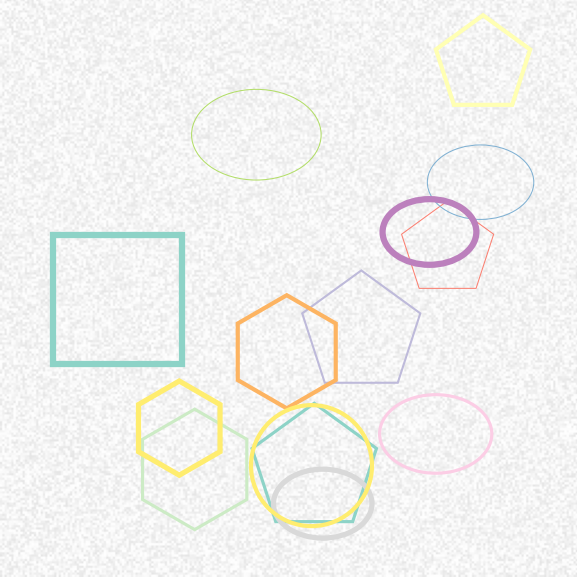[{"shape": "pentagon", "thickness": 1.5, "radius": 0.57, "center": [0.544, 0.188]}, {"shape": "square", "thickness": 3, "radius": 0.56, "center": [0.204, 0.481]}, {"shape": "pentagon", "thickness": 2, "radius": 0.43, "center": [0.836, 0.887]}, {"shape": "pentagon", "thickness": 1, "radius": 0.54, "center": [0.626, 0.423]}, {"shape": "pentagon", "thickness": 0.5, "radius": 0.42, "center": [0.775, 0.568]}, {"shape": "oval", "thickness": 0.5, "radius": 0.46, "center": [0.832, 0.684]}, {"shape": "hexagon", "thickness": 2, "radius": 0.49, "center": [0.497, 0.39]}, {"shape": "oval", "thickness": 0.5, "radius": 0.56, "center": [0.444, 0.766]}, {"shape": "oval", "thickness": 1.5, "radius": 0.49, "center": [0.754, 0.248]}, {"shape": "oval", "thickness": 2.5, "radius": 0.43, "center": [0.559, 0.127]}, {"shape": "oval", "thickness": 3, "radius": 0.41, "center": [0.744, 0.597]}, {"shape": "hexagon", "thickness": 1.5, "radius": 0.52, "center": [0.337, 0.186]}, {"shape": "circle", "thickness": 2, "radius": 0.52, "center": [0.539, 0.193]}, {"shape": "hexagon", "thickness": 2.5, "radius": 0.41, "center": [0.31, 0.258]}]